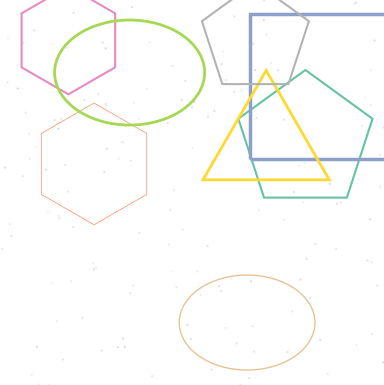[{"shape": "pentagon", "thickness": 1.5, "radius": 0.92, "center": [0.793, 0.635]}, {"shape": "hexagon", "thickness": 0.5, "radius": 0.79, "center": [0.244, 0.574]}, {"shape": "square", "thickness": 2.5, "radius": 0.94, "center": [0.838, 0.775]}, {"shape": "hexagon", "thickness": 1.5, "radius": 0.7, "center": [0.178, 0.895]}, {"shape": "oval", "thickness": 2, "radius": 0.97, "center": [0.337, 0.812]}, {"shape": "triangle", "thickness": 2, "radius": 0.95, "center": [0.691, 0.628]}, {"shape": "oval", "thickness": 1, "radius": 0.88, "center": [0.642, 0.162]}, {"shape": "pentagon", "thickness": 1.5, "radius": 0.73, "center": [0.663, 0.9]}]